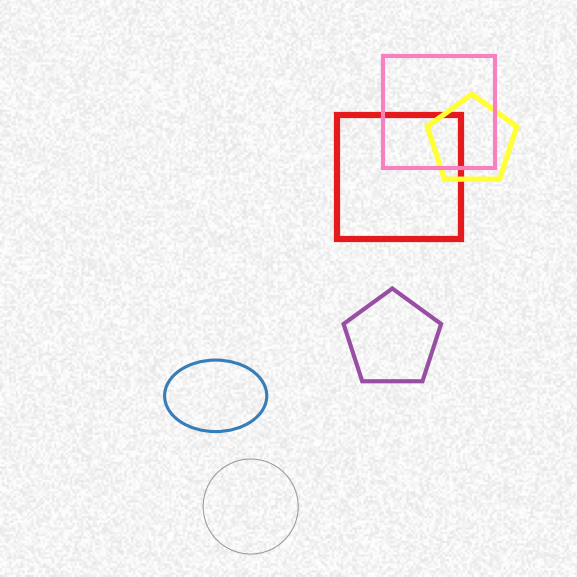[{"shape": "square", "thickness": 3, "radius": 0.54, "center": [0.691, 0.692]}, {"shape": "oval", "thickness": 1.5, "radius": 0.44, "center": [0.373, 0.314]}, {"shape": "pentagon", "thickness": 2, "radius": 0.44, "center": [0.679, 0.411]}, {"shape": "pentagon", "thickness": 2.5, "radius": 0.41, "center": [0.817, 0.755]}, {"shape": "square", "thickness": 2, "radius": 0.48, "center": [0.76, 0.806]}, {"shape": "circle", "thickness": 0.5, "radius": 0.41, "center": [0.434, 0.122]}]